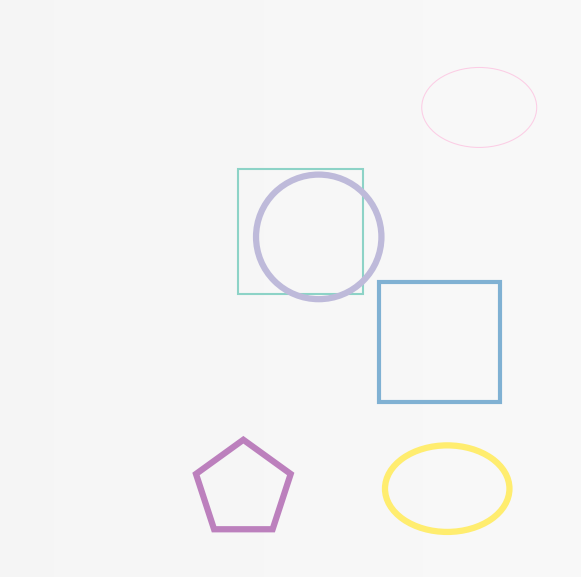[{"shape": "square", "thickness": 1, "radius": 0.54, "center": [0.517, 0.598]}, {"shape": "circle", "thickness": 3, "radius": 0.54, "center": [0.548, 0.589]}, {"shape": "square", "thickness": 2, "radius": 0.52, "center": [0.756, 0.407]}, {"shape": "oval", "thickness": 0.5, "radius": 0.49, "center": [0.824, 0.813]}, {"shape": "pentagon", "thickness": 3, "radius": 0.43, "center": [0.419, 0.152]}, {"shape": "oval", "thickness": 3, "radius": 0.54, "center": [0.769, 0.153]}]